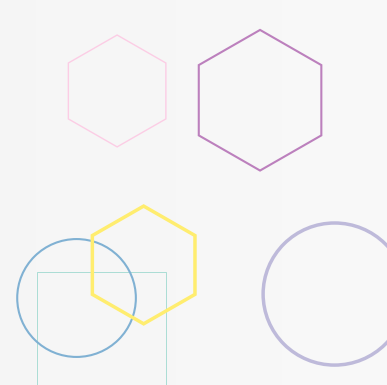[{"shape": "square", "thickness": 0.5, "radius": 0.83, "center": [0.262, 0.128]}, {"shape": "circle", "thickness": 2.5, "radius": 0.92, "center": [0.864, 0.236]}, {"shape": "circle", "thickness": 1.5, "radius": 0.77, "center": [0.198, 0.226]}, {"shape": "hexagon", "thickness": 1, "radius": 0.73, "center": [0.302, 0.764]}, {"shape": "hexagon", "thickness": 1.5, "radius": 0.91, "center": [0.671, 0.74]}, {"shape": "hexagon", "thickness": 2.5, "radius": 0.76, "center": [0.371, 0.312]}]